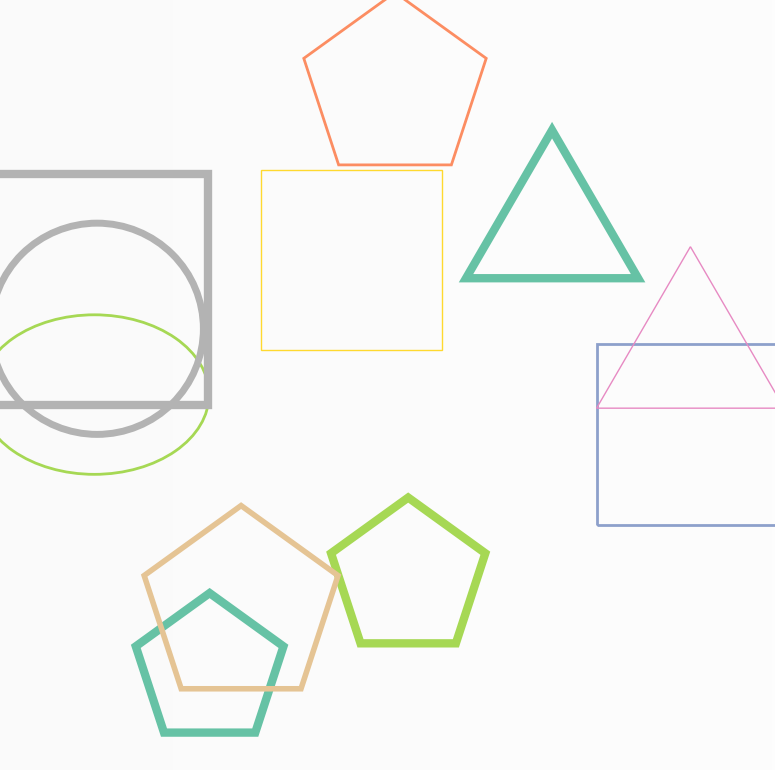[{"shape": "pentagon", "thickness": 3, "radius": 0.5, "center": [0.27, 0.13]}, {"shape": "triangle", "thickness": 3, "radius": 0.64, "center": [0.712, 0.703]}, {"shape": "pentagon", "thickness": 1, "radius": 0.62, "center": [0.51, 0.886]}, {"shape": "square", "thickness": 1, "radius": 0.58, "center": [0.887, 0.436]}, {"shape": "triangle", "thickness": 0.5, "radius": 0.7, "center": [0.891, 0.54]}, {"shape": "pentagon", "thickness": 3, "radius": 0.52, "center": [0.527, 0.249]}, {"shape": "oval", "thickness": 1, "radius": 0.74, "center": [0.122, 0.488]}, {"shape": "square", "thickness": 0.5, "radius": 0.58, "center": [0.454, 0.662]}, {"shape": "pentagon", "thickness": 2, "radius": 0.66, "center": [0.311, 0.212]}, {"shape": "square", "thickness": 3, "radius": 0.75, "center": [0.118, 0.624]}, {"shape": "circle", "thickness": 2.5, "radius": 0.69, "center": [0.125, 0.573]}]